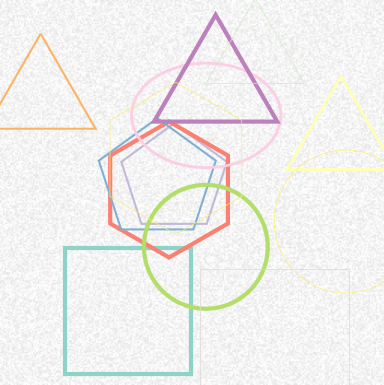[{"shape": "square", "thickness": 3, "radius": 0.82, "center": [0.332, 0.192]}, {"shape": "triangle", "thickness": 2, "radius": 0.81, "center": [0.886, 0.641]}, {"shape": "pentagon", "thickness": 1.5, "radius": 0.72, "center": [0.452, 0.535]}, {"shape": "hexagon", "thickness": 3, "radius": 0.88, "center": [0.439, 0.508]}, {"shape": "pentagon", "thickness": 1.5, "radius": 0.8, "center": [0.409, 0.533]}, {"shape": "triangle", "thickness": 1.5, "radius": 0.82, "center": [0.106, 0.748]}, {"shape": "circle", "thickness": 3, "radius": 0.8, "center": [0.535, 0.359]}, {"shape": "oval", "thickness": 2, "radius": 0.97, "center": [0.536, 0.7]}, {"shape": "square", "thickness": 0.5, "radius": 0.97, "center": [0.712, 0.107]}, {"shape": "triangle", "thickness": 3, "radius": 0.92, "center": [0.56, 0.777]}, {"shape": "triangle", "thickness": 0.5, "radius": 0.74, "center": [0.663, 0.857]}, {"shape": "hexagon", "thickness": 0.5, "radius": 0.99, "center": [0.457, 0.589]}, {"shape": "circle", "thickness": 0.5, "radius": 0.93, "center": [0.898, 0.425]}]